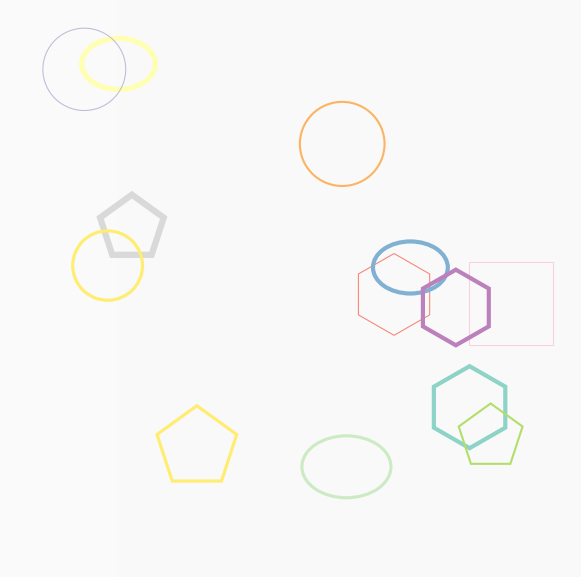[{"shape": "hexagon", "thickness": 2, "radius": 0.35, "center": [0.808, 0.294]}, {"shape": "oval", "thickness": 2.5, "radius": 0.32, "center": [0.204, 0.888]}, {"shape": "circle", "thickness": 0.5, "radius": 0.36, "center": [0.145, 0.879]}, {"shape": "hexagon", "thickness": 0.5, "radius": 0.35, "center": [0.678, 0.489]}, {"shape": "oval", "thickness": 2, "radius": 0.32, "center": [0.706, 0.536]}, {"shape": "circle", "thickness": 1, "radius": 0.36, "center": [0.589, 0.75]}, {"shape": "pentagon", "thickness": 1, "radius": 0.29, "center": [0.844, 0.243]}, {"shape": "square", "thickness": 0.5, "radius": 0.36, "center": [0.879, 0.474]}, {"shape": "pentagon", "thickness": 3, "radius": 0.29, "center": [0.227, 0.604]}, {"shape": "hexagon", "thickness": 2, "radius": 0.33, "center": [0.784, 0.467]}, {"shape": "oval", "thickness": 1.5, "radius": 0.38, "center": [0.596, 0.191]}, {"shape": "pentagon", "thickness": 1.5, "radius": 0.36, "center": [0.339, 0.224]}, {"shape": "circle", "thickness": 1.5, "radius": 0.3, "center": [0.185, 0.539]}]